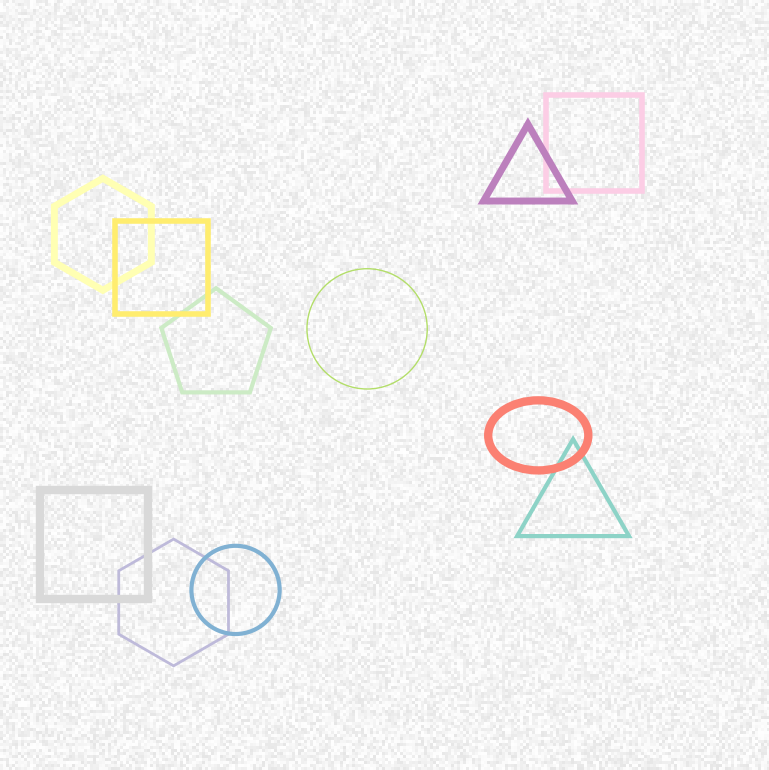[{"shape": "triangle", "thickness": 1.5, "radius": 0.42, "center": [0.744, 0.346]}, {"shape": "hexagon", "thickness": 2.5, "radius": 0.36, "center": [0.134, 0.696]}, {"shape": "hexagon", "thickness": 1, "radius": 0.41, "center": [0.225, 0.218]}, {"shape": "oval", "thickness": 3, "radius": 0.33, "center": [0.699, 0.435]}, {"shape": "circle", "thickness": 1.5, "radius": 0.29, "center": [0.306, 0.234]}, {"shape": "circle", "thickness": 0.5, "radius": 0.39, "center": [0.477, 0.573]}, {"shape": "square", "thickness": 2, "radius": 0.31, "center": [0.771, 0.814]}, {"shape": "square", "thickness": 3, "radius": 0.35, "center": [0.122, 0.293]}, {"shape": "triangle", "thickness": 2.5, "radius": 0.33, "center": [0.686, 0.772]}, {"shape": "pentagon", "thickness": 1.5, "radius": 0.37, "center": [0.281, 0.551]}, {"shape": "square", "thickness": 2, "radius": 0.3, "center": [0.21, 0.653]}]